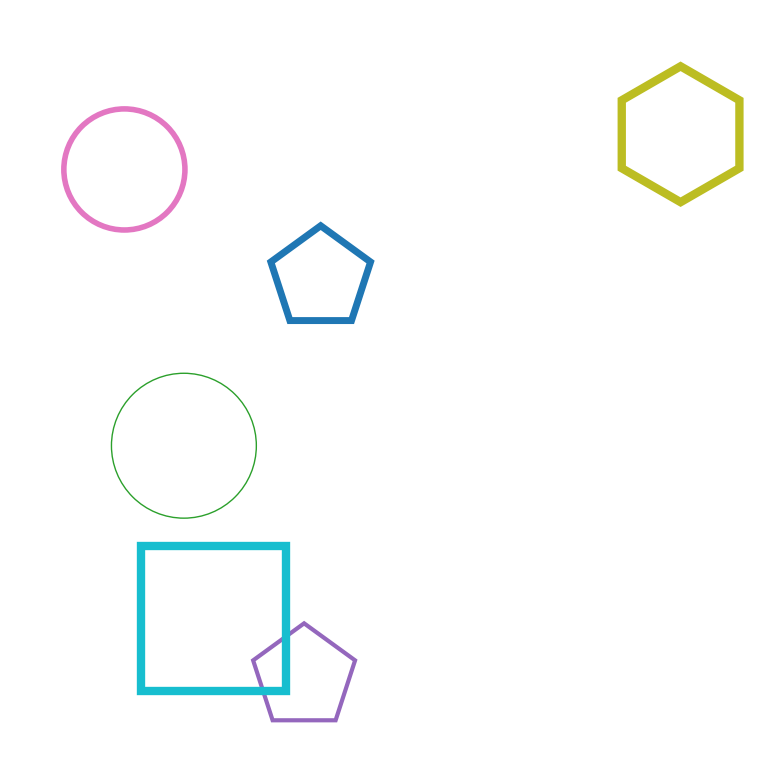[{"shape": "pentagon", "thickness": 2.5, "radius": 0.34, "center": [0.416, 0.639]}, {"shape": "circle", "thickness": 0.5, "radius": 0.47, "center": [0.239, 0.421]}, {"shape": "pentagon", "thickness": 1.5, "radius": 0.35, "center": [0.395, 0.121]}, {"shape": "circle", "thickness": 2, "radius": 0.39, "center": [0.162, 0.78]}, {"shape": "hexagon", "thickness": 3, "radius": 0.44, "center": [0.884, 0.826]}, {"shape": "square", "thickness": 3, "radius": 0.47, "center": [0.277, 0.196]}]